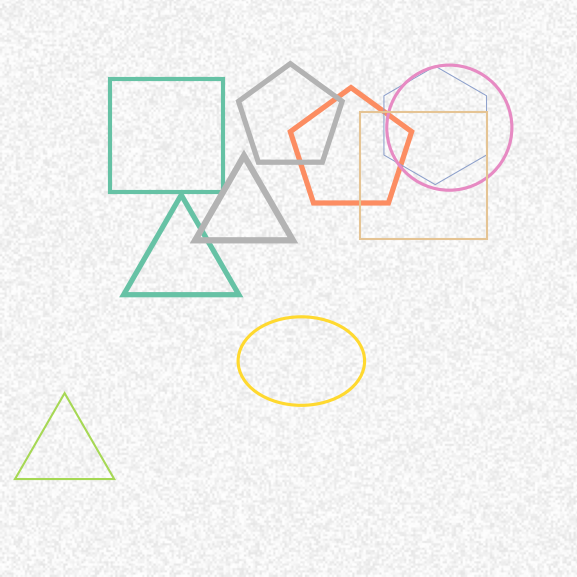[{"shape": "square", "thickness": 2, "radius": 0.49, "center": [0.288, 0.764]}, {"shape": "triangle", "thickness": 2.5, "radius": 0.58, "center": [0.314, 0.546]}, {"shape": "pentagon", "thickness": 2.5, "radius": 0.55, "center": [0.608, 0.737]}, {"shape": "hexagon", "thickness": 0.5, "radius": 0.51, "center": [0.754, 0.782]}, {"shape": "circle", "thickness": 1.5, "radius": 0.54, "center": [0.778, 0.778]}, {"shape": "triangle", "thickness": 1, "radius": 0.5, "center": [0.112, 0.219]}, {"shape": "oval", "thickness": 1.5, "radius": 0.55, "center": [0.522, 0.374]}, {"shape": "square", "thickness": 1, "radius": 0.55, "center": [0.733, 0.695]}, {"shape": "pentagon", "thickness": 2.5, "radius": 0.47, "center": [0.503, 0.795]}, {"shape": "triangle", "thickness": 3, "radius": 0.49, "center": [0.423, 0.632]}]